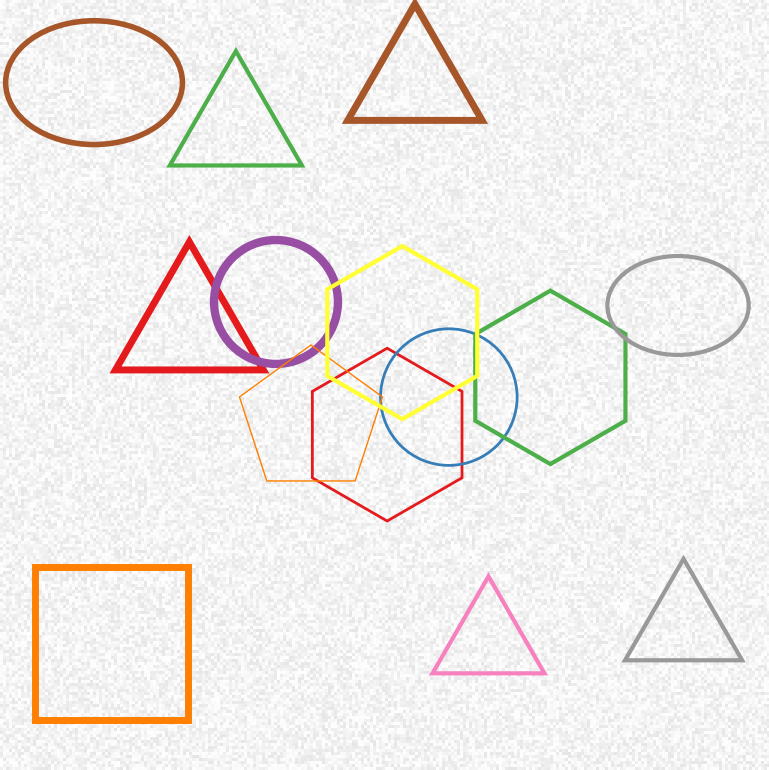[{"shape": "hexagon", "thickness": 1, "radius": 0.56, "center": [0.503, 0.436]}, {"shape": "triangle", "thickness": 2.5, "radius": 0.55, "center": [0.246, 0.575]}, {"shape": "circle", "thickness": 1, "radius": 0.44, "center": [0.583, 0.484]}, {"shape": "triangle", "thickness": 1.5, "radius": 0.5, "center": [0.306, 0.835]}, {"shape": "hexagon", "thickness": 1.5, "radius": 0.56, "center": [0.715, 0.51]}, {"shape": "circle", "thickness": 3, "radius": 0.4, "center": [0.358, 0.608]}, {"shape": "square", "thickness": 2.5, "radius": 0.5, "center": [0.145, 0.164]}, {"shape": "pentagon", "thickness": 0.5, "radius": 0.49, "center": [0.404, 0.454]}, {"shape": "hexagon", "thickness": 1.5, "radius": 0.56, "center": [0.522, 0.568]}, {"shape": "oval", "thickness": 2, "radius": 0.57, "center": [0.122, 0.893]}, {"shape": "triangle", "thickness": 2.5, "radius": 0.5, "center": [0.539, 0.894]}, {"shape": "triangle", "thickness": 1.5, "radius": 0.42, "center": [0.634, 0.168]}, {"shape": "oval", "thickness": 1.5, "radius": 0.46, "center": [0.881, 0.603]}, {"shape": "triangle", "thickness": 1.5, "radius": 0.44, "center": [0.888, 0.186]}]